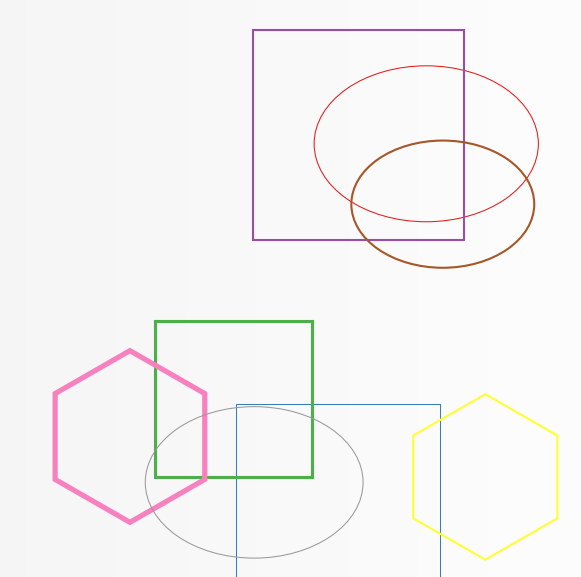[{"shape": "oval", "thickness": 0.5, "radius": 0.96, "center": [0.733, 0.75]}, {"shape": "square", "thickness": 0.5, "radius": 0.88, "center": [0.582, 0.125]}, {"shape": "square", "thickness": 1.5, "radius": 0.67, "center": [0.402, 0.308]}, {"shape": "square", "thickness": 1, "radius": 0.91, "center": [0.616, 0.765]}, {"shape": "hexagon", "thickness": 1, "radius": 0.72, "center": [0.835, 0.173]}, {"shape": "oval", "thickness": 1, "radius": 0.79, "center": [0.762, 0.646]}, {"shape": "hexagon", "thickness": 2.5, "radius": 0.74, "center": [0.224, 0.243]}, {"shape": "oval", "thickness": 0.5, "radius": 0.94, "center": [0.437, 0.164]}]